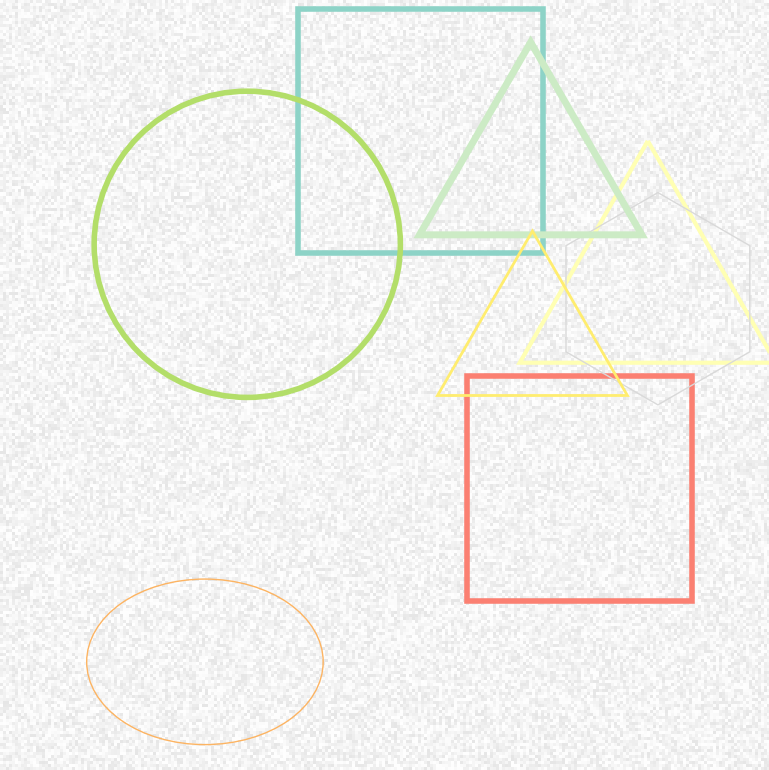[{"shape": "square", "thickness": 2, "radius": 0.79, "center": [0.546, 0.83]}, {"shape": "triangle", "thickness": 1.5, "radius": 0.96, "center": [0.841, 0.625]}, {"shape": "square", "thickness": 2, "radius": 0.73, "center": [0.753, 0.366]}, {"shape": "oval", "thickness": 0.5, "radius": 0.77, "center": [0.266, 0.14]}, {"shape": "circle", "thickness": 2, "radius": 0.99, "center": [0.321, 0.683]}, {"shape": "hexagon", "thickness": 0.5, "radius": 0.69, "center": [0.854, 0.612]}, {"shape": "triangle", "thickness": 2.5, "radius": 0.83, "center": [0.689, 0.778]}, {"shape": "triangle", "thickness": 1, "radius": 0.71, "center": [0.691, 0.558]}]